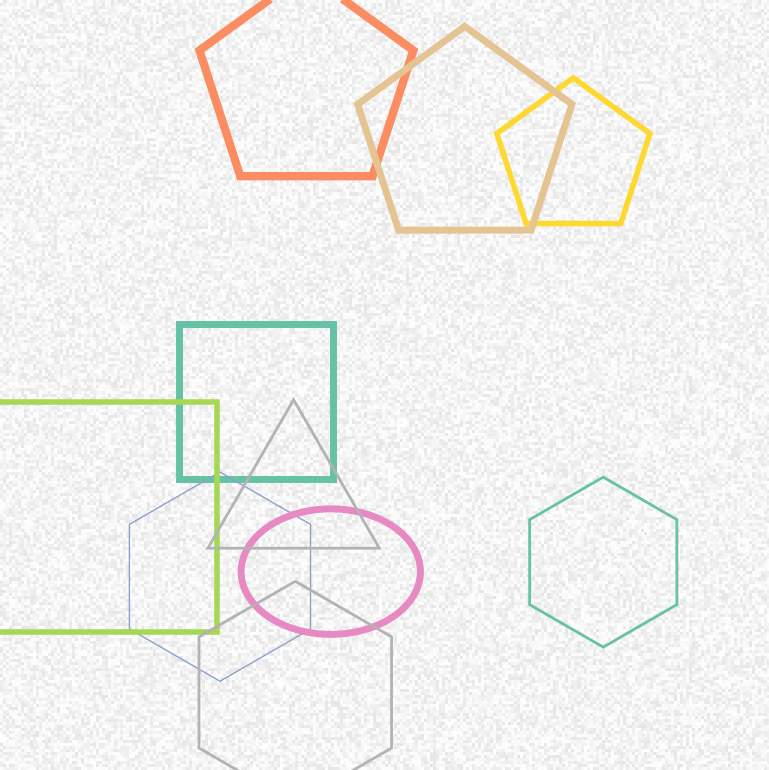[{"shape": "hexagon", "thickness": 1, "radius": 0.55, "center": [0.783, 0.27]}, {"shape": "square", "thickness": 2.5, "radius": 0.5, "center": [0.333, 0.479]}, {"shape": "pentagon", "thickness": 3, "radius": 0.73, "center": [0.398, 0.889]}, {"shape": "hexagon", "thickness": 0.5, "radius": 0.68, "center": [0.286, 0.251]}, {"shape": "oval", "thickness": 2.5, "radius": 0.58, "center": [0.43, 0.258]}, {"shape": "square", "thickness": 2, "radius": 0.75, "center": [0.133, 0.329]}, {"shape": "pentagon", "thickness": 2, "radius": 0.52, "center": [0.745, 0.794]}, {"shape": "pentagon", "thickness": 2.5, "radius": 0.73, "center": [0.604, 0.819]}, {"shape": "hexagon", "thickness": 1, "radius": 0.72, "center": [0.383, 0.101]}, {"shape": "triangle", "thickness": 1, "radius": 0.64, "center": [0.381, 0.352]}]